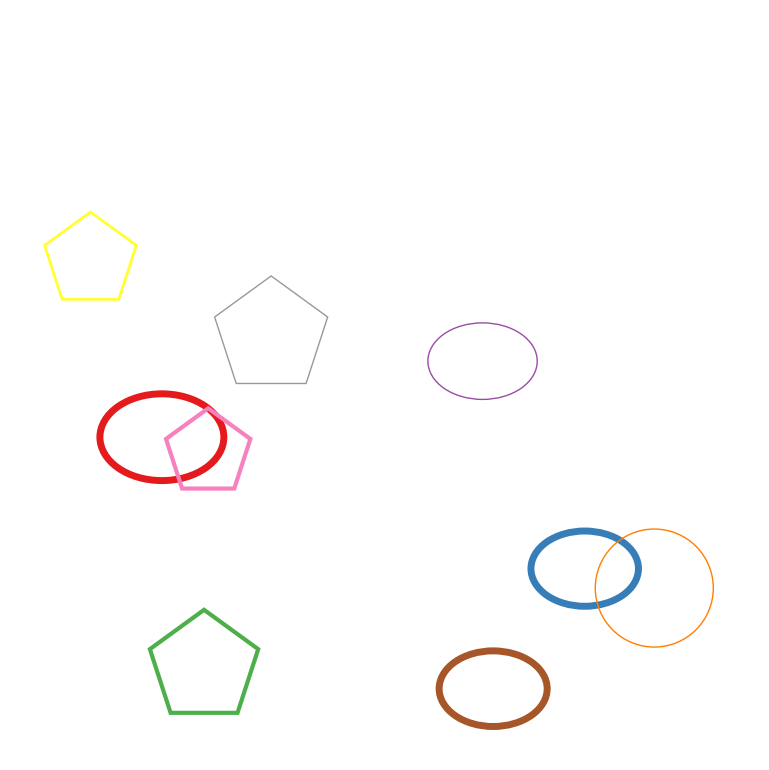[{"shape": "oval", "thickness": 2.5, "radius": 0.4, "center": [0.21, 0.432]}, {"shape": "oval", "thickness": 2.5, "radius": 0.35, "center": [0.759, 0.262]}, {"shape": "pentagon", "thickness": 1.5, "radius": 0.37, "center": [0.265, 0.134]}, {"shape": "oval", "thickness": 0.5, "radius": 0.35, "center": [0.627, 0.531]}, {"shape": "circle", "thickness": 0.5, "radius": 0.38, "center": [0.85, 0.236]}, {"shape": "pentagon", "thickness": 1, "radius": 0.31, "center": [0.118, 0.662]}, {"shape": "oval", "thickness": 2.5, "radius": 0.35, "center": [0.64, 0.106]}, {"shape": "pentagon", "thickness": 1.5, "radius": 0.29, "center": [0.27, 0.412]}, {"shape": "pentagon", "thickness": 0.5, "radius": 0.39, "center": [0.352, 0.564]}]